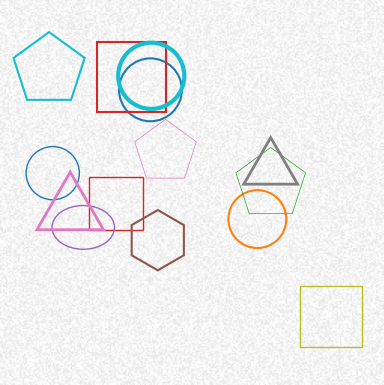[{"shape": "circle", "thickness": 1.5, "radius": 0.41, "center": [0.391, 0.767]}, {"shape": "circle", "thickness": 1, "radius": 0.35, "center": [0.137, 0.55]}, {"shape": "circle", "thickness": 1.5, "radius": 0.38, "center": [0.668, 0.431]}, {"shape": "pentagon", "thickness": 0.5, "radius": 0.48, "center": [0.703, 0.522]}, {"shape": "square", "thickness": 1.5, "radius": 0.45, "center": [0.342, 0.799]}, {"shape": "square", "thickness": 1, "radius": 0.35, "center": [0.301, 0.471]}, {"shape": "oval", "thickness": 1, "radius": 0.41, "center": [0.216, 0.409]}, {"shape": "hexagon", "thickness": 1.5, "radius": 0.39, "center": [0.41, 0.376]}, {"shape": "pentagon", "thickness": 0.5, "radius": 0.42, "center": [0.43, 0.606]}, {"shape": "triangle", "thickness": 2, "radius": 0.5, "center": [0.182, 0.453]}, {"shape": "triangle", "thickness": 2, "radius": 0.4, "center": [0.703, 0.562]}, {"shape": "square", "thickness": 1, "radius": 0.4, "center": [0.86, 0.179]}, {"shape": "circle", "thickness": 3, "radius": 0.43, "center": [0.393, 0.803]}, {"shape": "pentagon", "thickness": 1.5, "radius": 0.49, "center": [0.127, 0.819]}]